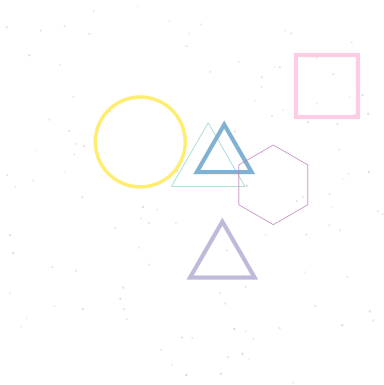[{"shape": "triangle", "thickness": 0.5, "radius": 0.55, "center": [0.541, 0.571]}, {"shape": "triangle", "thickness": 3, "radius": 0.48, "center": [0.578, 0.328]}, {"shape": "triangle", "thickness": 3, "radius": 0.41, "center": [0.582, 0.594]}, {"shape": "square", "thickness": 3, "radius": 0.4, "center": [0.85, 0.777]}, {"shape": "hexagon", "thickness": 0.5, "radius": 0.52, "center": [0.71, 0.52]}, {"shape": "circle", "thickness": 2.5, "radius": 0.58, "center": [0.364, 0.631]}]